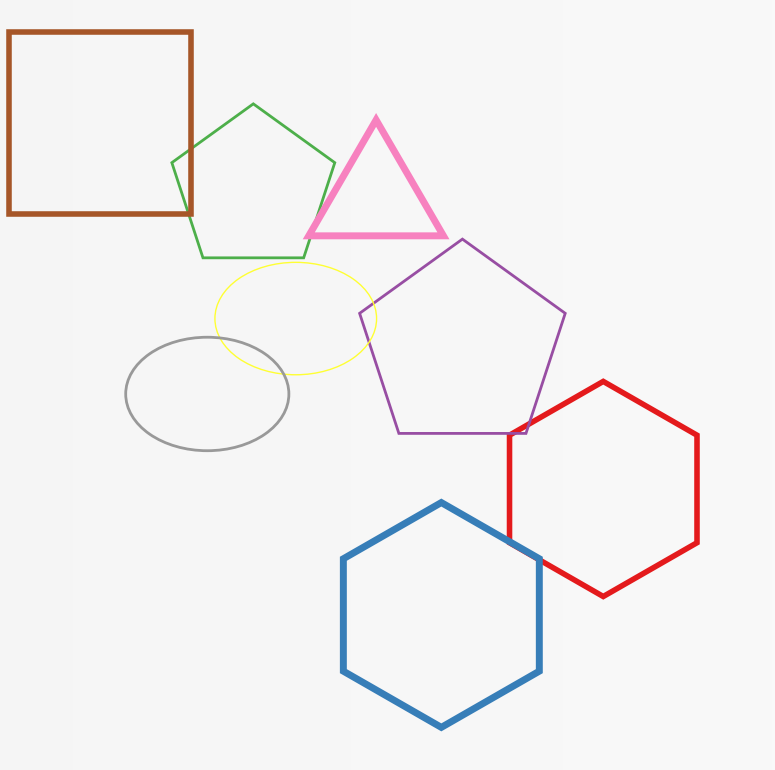[{"shape": "hexagon", "thickness": 2, "radius": 0.7, "center": [0.778, 0.365]}, {"shape": "hexagon", "thickness": 2.5, "radius": 0.73, "center": [0.569, 0.201]}, {"shape": "pentagon", "thickness": 1, "radius": 0.55, "center": [0.327, 0.755]}, {"shape": "pentagon", "thickness": 1, "radius": 0.7, "center": [0.597, 0.55]}, {"shape": "oval", "thickness": 0.5, "radius": 0.52, "center": [0.382, 0.586]}, {"shape": "square", "thickness": 2, "radius": 0.59, "center": [0.129, 0.841]}, {"shape": "triangle", "thickness": 2.5, "radius": 0.5, "center": [0.485, 0.744]}, {"shape": "oval", "thickness": 1, "radius": 0.53, "center": [0.267, 0.488]}]